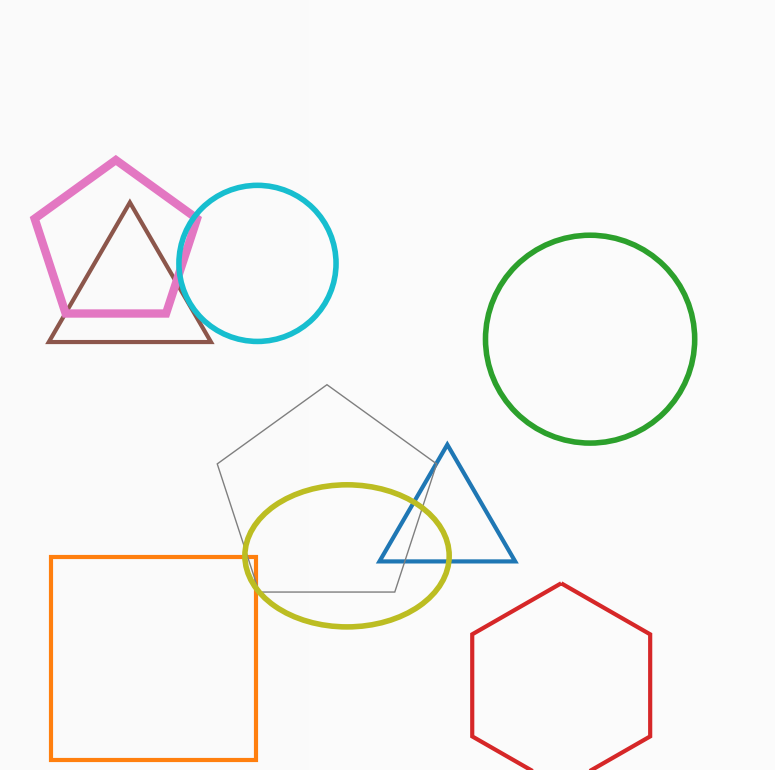[{"shape": "triangle", "thickness": 1.5, "radius": 0.51, "center": [0.577, 0.321]}, {"shape": "square", "thickness": 1.5, "radius": 0.66, "center": [0.198, 0.145]}, {"shape": "circle", "thickness": 2, "radius": 0.67, "center": [0.761, 0.56]}, {"shape": "hexagon", "thickness": 1.5, "radius": 0.66, "center": [0.724, 0.11]}, {"shape": "triangle", "thickness": 1.5, "radius": 0.6, "center": [0.168, 0.616]}, {"shape": "pentagon", "thickness": 3, "radius": 0.55, "center": [0.149, 0.682]}, {"shape": "pentagon", "thickness": 0.5, "radius": 0.74, "center": [0.422, 0.352]}, {"shape": "oval", "thickness": 2, "radius": 0.66, "center": [0.448, 0.278]}, {"shape": "circle", "thickness": 2, "radius": 0.51, "center": [0.332, 0.658]}]